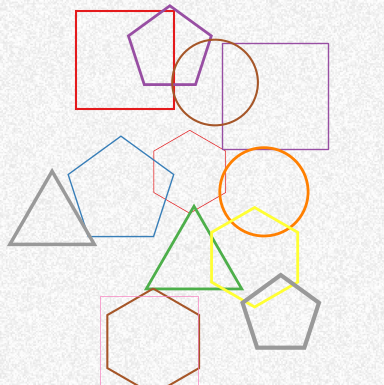[{"shape": "hexagon", "thickness": 0.5, "radius": 0.54, "center": [0.493, 0.554]}, {"shape": "square", "thickness": 1.5, "radius": 0.64, "center": [0.324, 0.844]}, {"shape": "pentagon", "thickness": 1, "radius": 0.72, "center": [0.314, 0.502]}, {"shape": "triangle", "thickness": 2, "radius": 0.72, "center": [0.504, 0.321]}, {"shape": "square", "thickness": 1, "radius": 0.69, "center": [0.715, 0.75]}, {"shape": "pentagon", "thickness": 2, "radius": 0.57, "center": [0.441, 0.872]}, {"shape": "circle", "thickness": 2, "radius": 0.57, "center": [0.686, 0.502]}, {"shape": "hexagon", "thickness": 2, "radius": 0.65, "center": [0.661, 0.332]}, {"shape": "circle", "thickness": 1.5, "radius": 0.56, "center": [0.559, 0.786]}, {"shape": "hexagon", "thickness": 1.5, "radius": 0.69, "center": [0.398, 0.113]}, {"shape": "square", "thickness": 0.5, "radius": 0.63, "center": [0.387, 0.105]}, {"shape": "pentagon", "thickness": 3, "radius": 0.52, "center": [0.729, 0.181]}, {"shape": "triangle", "thickness": 2.5, "radius": 0.63, "center": [0.135, 0.429]}]